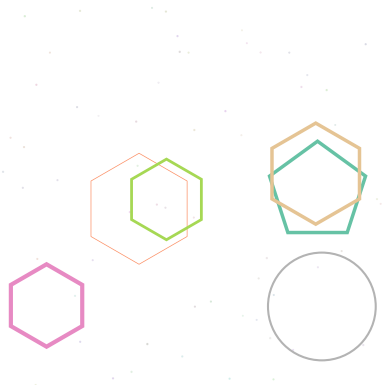[{"shape": "pentagon", "thickness": 2.5, "radius": 0.66, "center": [0.825, 0.502]}, {"shape": "hexagon", "thickness": 0.5, "radius": 0.72, "center": [0.361, 0.458]}, {"shape": "hexagon", "thickness": 3, "radius": 0.54, "center": [0.121, 0.207]}, {"shape": "hexagon", "thickness": 2, "radius": 0.52, "center": [0.432, 0.482]}, {"shape": "hexagon", "thickness": 2.5, "radius": 0.66, "center": [0.82, 0.549]}, {"shape": "circle", "thickness": 1.5, "radius": 0.7, "center": [0.836, 0.204]}]